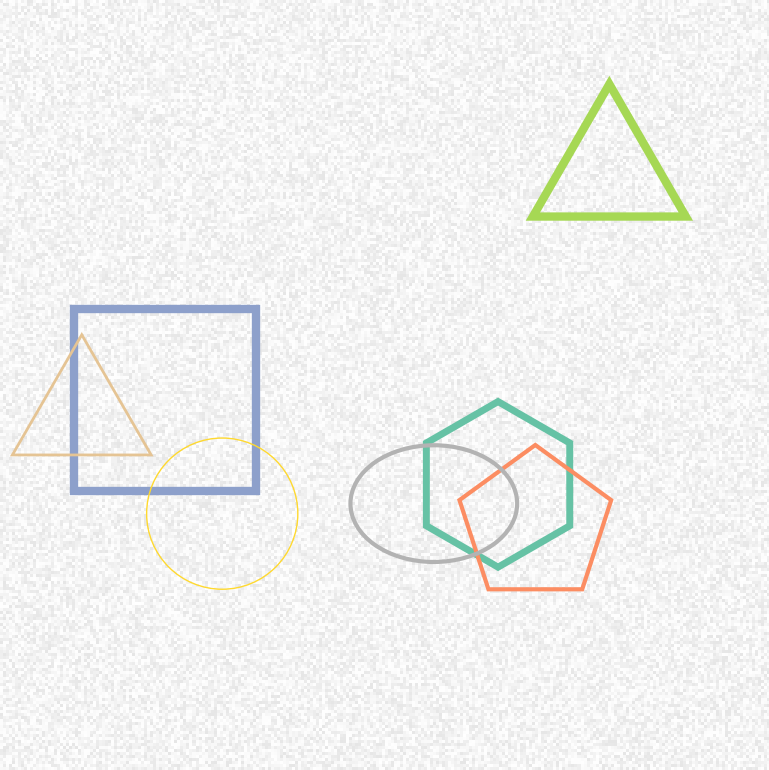[{"shape": "hexagon", "thickness": 2.5, "radius": 0.54, "center": [0.647, 0.371]}, {"shape": "pentagon", "thickness": 1.5, "radius": 0.52, "center": [0.695, 0.318]}, {"shape": "square", "thickness": 3, "radius": 0.59, "center": [0.215, 0.481]}, {"shape": "triangle", "thickness": 3, "radius": 0.57, "center": [0.791, 0.776]}, {"shape": "circle", "thickness": 0.5, "radius": 0.49, "center": [0.289, 0.333]}, {"shape": "triangle", "thickness": 1, "radius": 0.52, "center": [0.106, 0.461]}, {"shape": "oval", "thickness": 1.5, "radius": 0.54, "center": [0.563, 0.346]}]